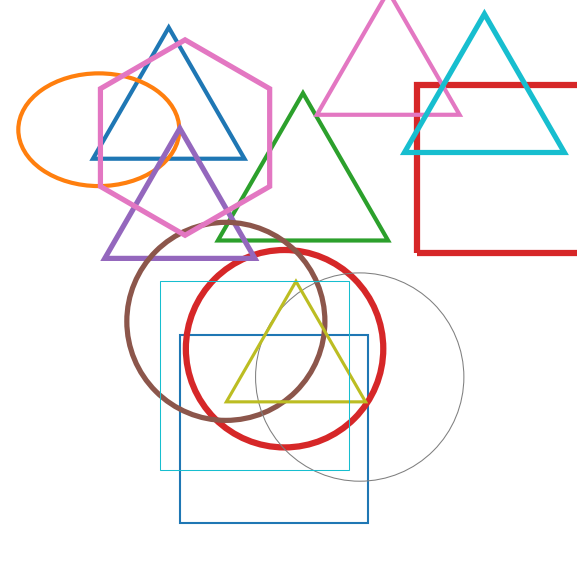[{"shape": "triangle", "thickness": 2, "radius": 0.76, "center": [0.292, 0.8]}, {"shape": "square", "thickness": 1, "radius": 0.82, "center": [0.474, 0.256]}, {"shape": "oval", "thickness": 2, "radius": 0.7, "center": [0.171, 0.775]}, {"shape": "triangle", "thickness": 2, "radius": 0.85, "center": [0.525, 0.668]}, {"shape": "circle", "thickness": 3, "radius": 0.85, "center": [0.493, 0.395]}, {"shape": "square", "thickness": 3, "radius": 0.73, "center": [0.868, 0.707]}, {"shape": "triangle", "thickness": 2.5, "radius": 0.75, "center": [0.311, 0.627]}, {"shape": "circle", "thickness": 2.5, "radius": 0.86, "center": [0.391, 0.443]}, {"shape": "hexagon", "thickness": 2.5, "radius": 0.85, "center": [0.32, 0.761]}, {"shape": "triangle", "thickness": 2, "radius": 0.71, "center": [0.672, 0.872]}, {"shape": "circle", "thickness": 0.5, "radius": 0.9, "center": [0.623, 0.346]}, {"shape": "triangle", "thickness": 1.5, "radius": 0.7, "center": [0.512, 0.373]}, {"shape": "triangle", "thickness": 2.5, "radius": 0.8, "center": [0.839, 0.815]}, {"shape": "square", "thickness": 0.5, "radius": 0.82, "center": [0.441, 0.35]}]